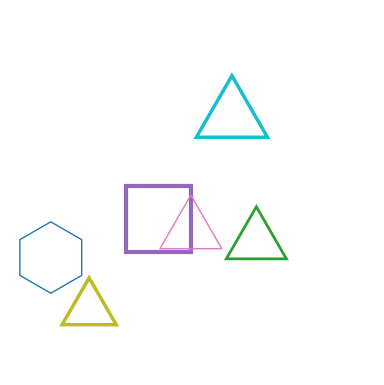[{"shape": "hexagon", "thickness": 1, "radius": 0.46, "center": [0.132, 0.331]}, {"shape": "triangle", "thickness": 2, "radius": 0.45, "center": [0.666, 0.373]}, {"shape": "square", "thickness": 3, "radius": 0.43, "center": [0.412, 0.431]}, {"shape": "triangle", "thickness": 1, "radius": 0.46, "center": [0.496, 0.4]}, {"shape": "triangle", "thickness": 2.5, "radius": 0.41, "center": [0.232, 0.197]}, {"shape": "triangle", "thickness": 2.5, "radius": 0.53, "center": [0.602, 0.697]}]